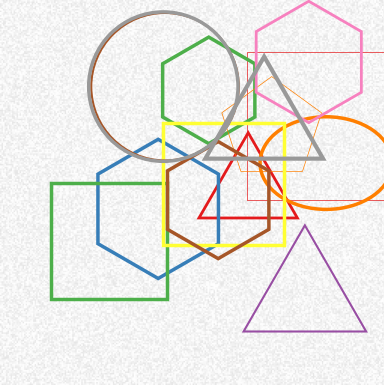[{"shape": "triangle", "thickness": 2, "radius": 0.74, "center": [0.645, 0.508]}, {"shape": "square", "thickness": 0.5, "radius": 0.96, "center": [0.834, 0.672]}, {"shape": "hexagon", "thickness": 2.5, "radius": 0.9, "center": [0.411, 0.457]}, {"shape": "square", "thickness": 2.5, "radius": 0.76, "center": [0.282, 0.374]}, {"shape": "hexagon", "thickness": 2.5, "radius": 0.69, "center": [0.542, 0.765]}, {"shape": "triangle", "thickness": 1.5, "radius": 0.92, "center": [0.792, 0.231]}, {"shape": "pentagon", "thickness": 0.5, "radius": 0.68, "center": [0.706, 0.665]}, {"shape": "oval", "thickness": 2.5, "radius": 0.86, "center": [0.847, 0.576]}, {"shape": "square", "thickness": 2.5, "radius": 0.79, "center": [0.581, 0.522]}, {"shape": "hexagon", "thickness": 2.5, "radius": 0.76, "center": [0.567, 0.48]}, {"shape": "circle", "thickness": 1.5, "radius": 0.96, "center": [0.429, 0.775]}, {"shape": "hexagon", "thickness": 2, "radius": 0.79, "center": [0.802, 0.839]}, {"shape": "circle", "thickness": 2.5, "radius": 0.97, "center": [0.424, 0.775]}, {"shape": "triangle", "thickness": 3, "radius": 0.88, "center": [0.686, 0.676]}]